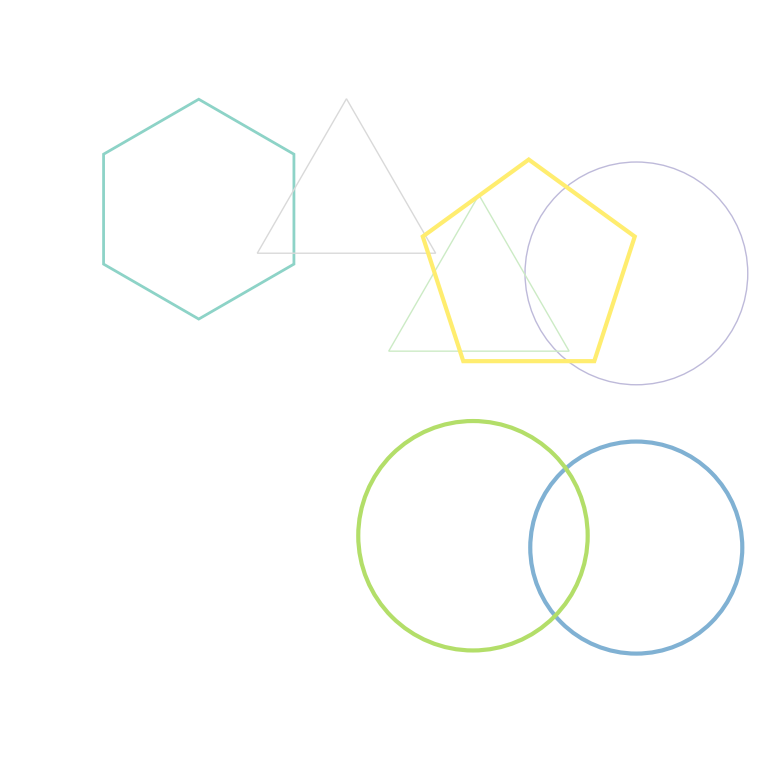[{"shape": "hexagon", "thickness": 1, "radius": 0.71, "center": [0.258, 0.728]}, {"shape": "circle", "thickness": 0.5, "radius": 0.72, "center": [0.826, 0.645]}, {"shape": "circle", "thickness": 1.5, "radius": 0.69, "center": [0.826, 0.289]}, {"shape": "circle", "thickness": 1.5, "radius": 0.74, "center": [0.614, 0.304]}, {"shape": "triangle", "thickness": 0.5, "radius": 0.67, "center": [0.45, 0.738]}, {"shape": "triangle", "thickness": 0.5, "radius": 0.68, "center": [0.622, 0.612]}, {"shape": "pentagon", "thickness": 1.5, "radius": 0.72, "center": [0.687, 0.648]}]